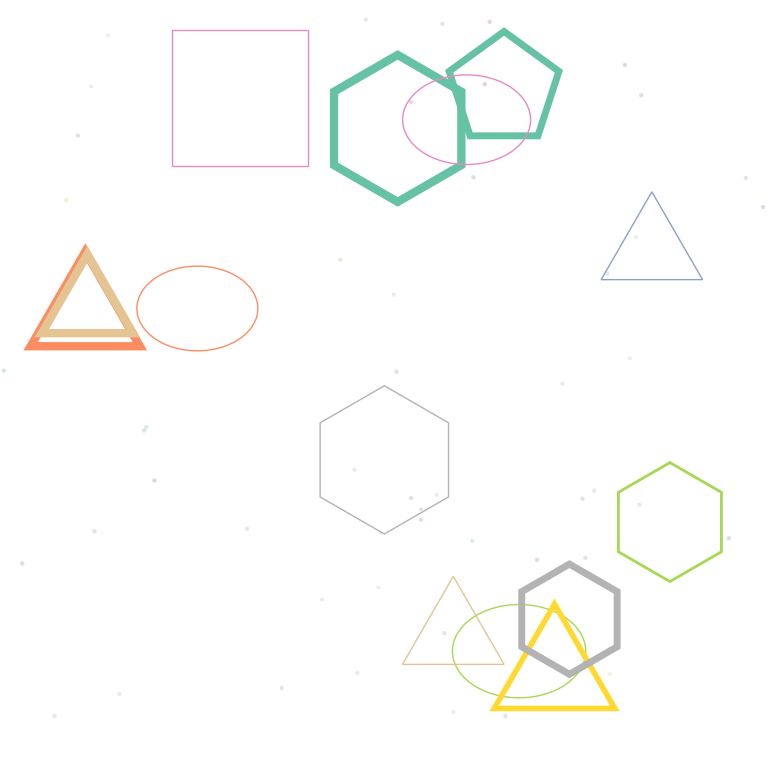[{"shape": "hexagon", "thickness": 3, "radius": 0.48, "center": [0.516, 0.833]}, {"shape": "pentagon", "thickness": 2.5, "radius": 0.37, "center": [0.655, 0.884]}, {"shape": "triangle", "thickness": 3, "radius": 0.41, "center": [0.111, 0.591]}, {"shape": "oval", "thickness": 0.5, "radius": 0.39, "center": [0.256, 0.599]}, {"shape": "triangle", "thickness": 0.5, "radius": 0.38, "center": [0.847, 0.675]}, {"shape": "square", "thickness": 0.5, "radius": 0.44, "center": [0.312, 0.873]}, {"shape": "oval", "thickness": 0.5, "radius": 0.42, "center": [0.606, 0.845]}, {"shape": "hexagon", "thickness": 1, "radius": 0.39, "center": [0.87, 0.322]}, {"shape": "oval", "thickness": 0.5, "radius": 0.43, "center": [0.674, 0.154]}, {"shape": "triangle", "thickness": 2, "radius": 0.45, "center": [0.72, 0.125]}, {"shape": "triangle", "thickness": 3, "radius": 0.34, "center": [0.113, 0.601]}, {"shape": "triangle", "thickness": 0.5, "radius": 0.38, "center": [0.589, 0.175]}, {"shape": "hexagon", "thickness": 2.5, "radius": 0.36, "center": [0.74, 0.196]}, {"shape": "hexagon", "thickness": 0.5, "radius": 0.48, "center": [0.499, 0.403]}]